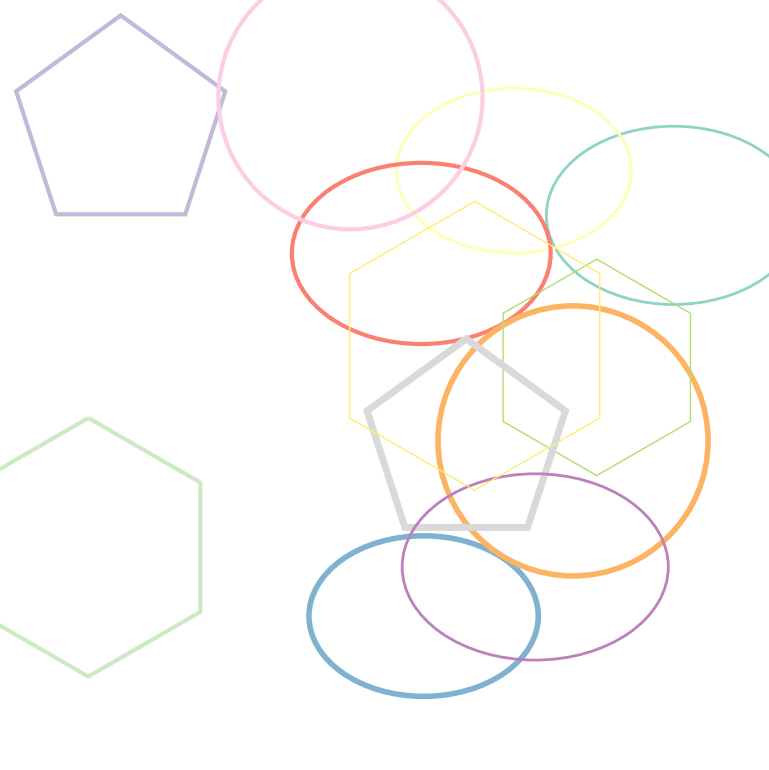[{"shape": "oval", "thickness": 1, "radius": 0.83, "center": [0.875, 0.72]}, {"shape": "oval", "thickness": 1, "radius": 0.76, "center": [0.667, 0.778]}, {"shape": "pentagon", "thickness": 1.5, "radius": 0.71, "center": [0.157, 0.837]}, {"shape": "oval", "thickness": 1.5, "radius": 0.84, "center": [0.547, 0.671]}, {"shape": "oval", "thickness": 2, "radius": 0.74, "center": [0.55, 0.2]}, {"shape": "circle", "thickness": 2, "radius": 0.88, "center": [0.744, 0.427]}, {"shape": "hexagon", "thickness": 0.5, "radius": 0.7, "center": [0.775, 0.523]}, {"shape": "circle", "thickness": 1.5, "radius": 0.86, "center": [0.455, 0.874]}, {"shape": "pentagon", "thickness": 2.5, "radius": 0.68, "center": [0.606, 0.425]}, {"shape": "oval", "thickness": 1, "radius": 0.86, "center": [0.695, 0.264]}, {"shape": "hexagon", "thickness": 1.5, "radius": 0.84, "center": [0.115, 0.289]}, {"shape": "hexagon", "thickness": 0.5, "radius": 0.94, "center": [0.616, 0.551]}]